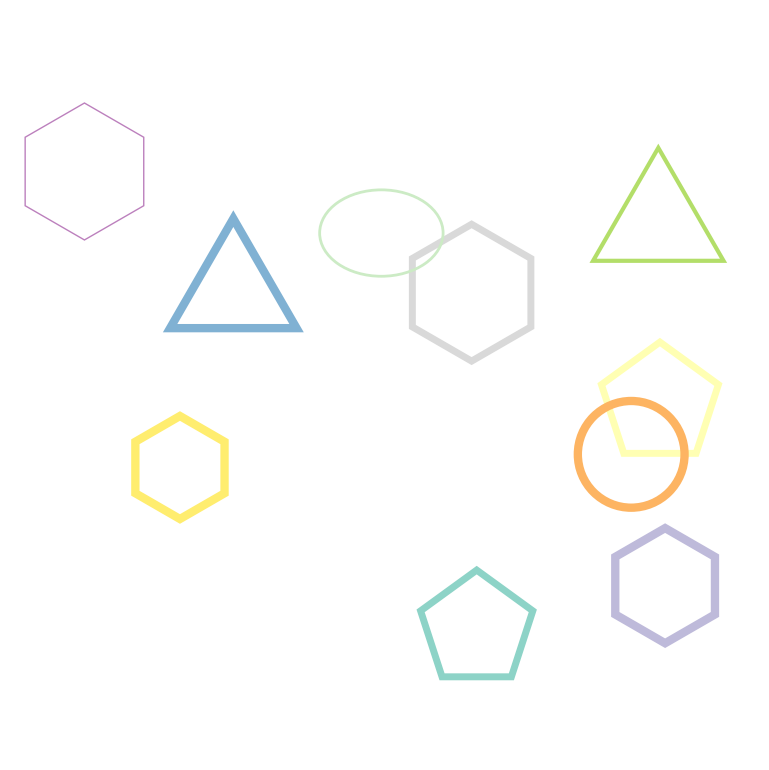[{"shape": "pentagon", "thickness": 2.5, "radius": 0.38, "center": [0.619, 0.183]}, {"shape": "pentagon", "thickness": 2.5, "radius": 0.4, "center": [0.857, 0.476]}, {"shape": "hexagon", "thickness": 3, "radius": 0.37, "center": [0.864, 0.239]}, {"shape": "triangle", "thickness": 3, "radius": 0.47, "center": [0.303, 0.621]}, {"shape": "circle", "thickness": 3, "radius": 0.35, "center": [0.82, 0.41]}, {"shape": "triangle", "thickness": 1.5, "radius": 0.49, "center": [0.855, 0.71]}, {"shape": "hexagon", "thickness": 2.5, "radius": 0.44, "center": [0.612, 0.62]}, {"shape": "hexagon", "thickness": 0.5, "radius": 0.44, "center": [0.11, 0.777]}, {"shape": "oval", "thickness": 1, "radius": 0.4, "center": [0.495, 0.697]}, {"shape": "hexagon", "thickness": 3, "radius": 0.33, "center": [0.234, 0.393]}]